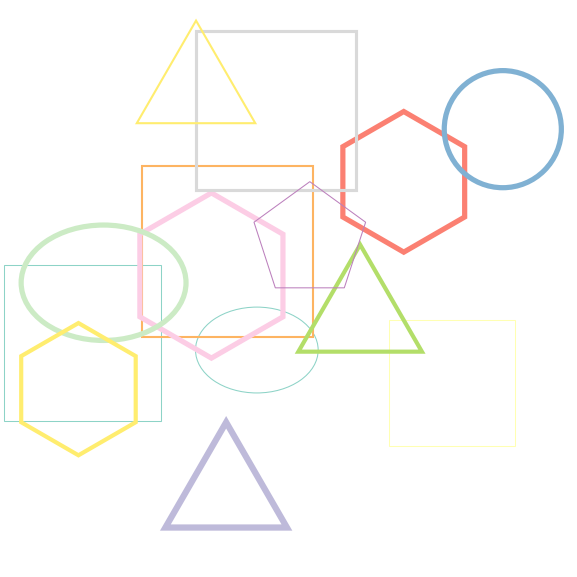[{"shape": "square", "thickness": 0.5, "radius": 0.68, "center": [0.143, 0.406]}, {"shape": "oval", "thickness": 0.5, "radius": 0.53, "center": [0.445, 0.393]}, {"shape": "square", "thickness": 0.5, "radius": 0.54, "center": [0.782, 0.335]}, {"shape": "triangle", "thickness": 3, "radius": 0.61, "center": [0.392, 0.146]}, {"shape": "hexagon", "thickness": 2.5, "radius": 0.61, "center": [0.699, 0.684]}, {"shape": "circle", "thickness": 2.5, "radius": 0.51, "center": [0.871, 0.775]}, {"shape": "square", "thickness": 1, "radius": 0.74, "center": [0.393, 0.564]}, {"shape": "triangle", "thickness": 2, "radius": 0.62, "center": [0.624, 0.452]}, {"shape": "hexagon", "thickness": 2.5, "radius": 0.72, "center": [0.366, 0.522]}, {"shape": "square", "thickness": 1.5, "radius": 0.69, "center": [0.478, 0.808]}, {"shape": "pentagon", "thickness": 0.5, "radius": 0.51, "center": [0.536, 0.583]}, {"shape": "oval", "thickness": 2.5, "radius": 0.71, "center": [0.179, 0.51]}, {"shape": "triangle", "thickness": 1, "radius": 0.59, "center": [0.339, 0.845]}, {"shape": "hexagon", "thickness": 2, "radius": 0.57, "center": [0.136, 0.325]}]